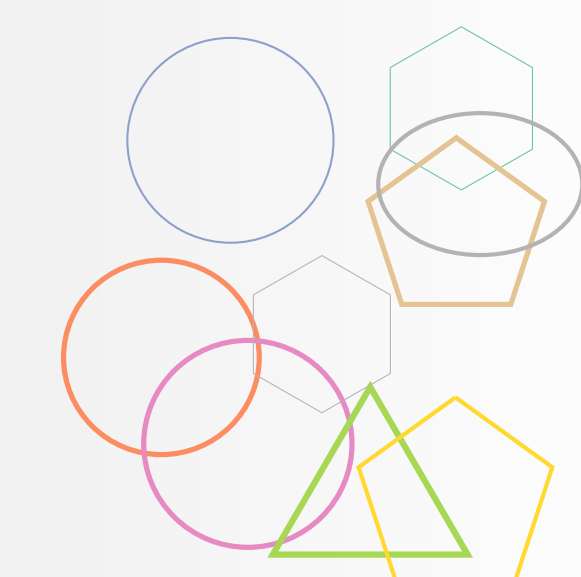[{"shape": "hexagon", "thickness": 0.5, "radius": 0.71, "center": [0.794, 0.811]}, {"shape": "circle", "thickness": 2.5, "radius": 0.84, "center": [0.278, 0.38]}, {"shape": "circle", "thickness": 1, "radius": 0.89, "center": [0.396, 0.756]}, {"shape": "circle", "thickness": 2.5, "radius": 0.9, "center": [0.426, 0.231]}, {"shape": "triangle", "thickness": 3, "radius": 0.97, "center": [0.637, 0.136]}, {"shape": "pentagon", "thickness": 2, "radius": 0.88, "center": [0.784, 0.136]}, {"shape": "pentagon", "thickness": 2.5, "radius": 0.8, "center": [0.785, 0.601]}, {"shape": "oval", "thickness": 2, "radius": 0.88, "center": [0.826, 0.68]}, {"shape": "hexagon", "thickness": 0.5, "radius": 0.68, "center": [0.554, 0.42]}]